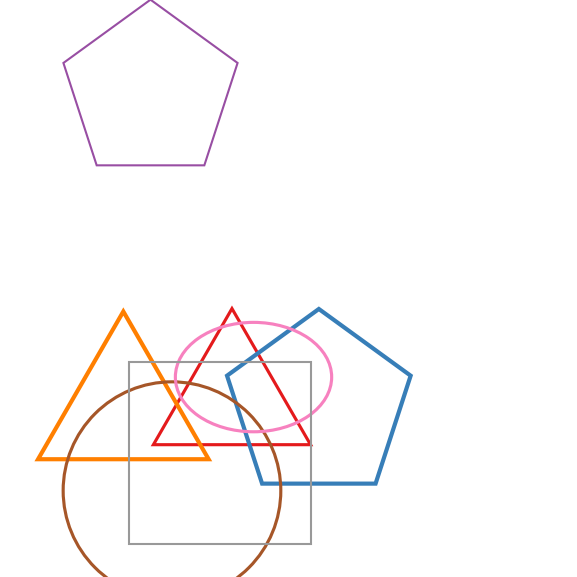[{"shape": "triangle", "thickness": 1.5, "radius": 0.79, "center": [0.402, 0.308]}, {"shape": "pentagon", "thickness": 2, "radius": 0.84, "center": [0.552, 0.297]}, {"shape": "pentagon", "thickness": 1, "radius": 0.79, "center": [0.261, 0.841]}, {"shape": "triangle", "thickness": 2, "radius": 0.85, "center": [0.214, 0.289]}, {"shape": "circle", "thickness": 1.5, "radius": 0.94, "center": [0.298, 0.15]}, {"shape": "oval", "thickness": 1.5, "radius": 0.68, "center": [0.439, 0.346]}, {"shape": "square", "thickness": 1, "radius": 0.79, "center": [0.382, 0.215]}]